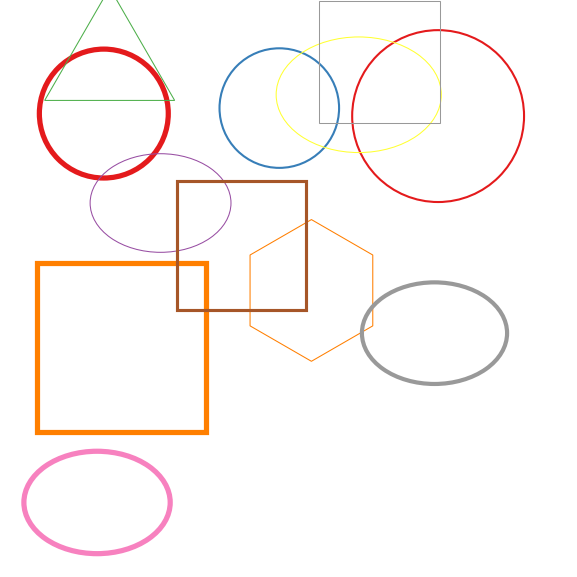[{"shape": "circle", "thickness": 2.5, "radius": 0.56, "center": [0.18, 0.802]}, {"shape": "circle", "thickness": 1, "radius": 0.74, "center": [0.759, 0.798]}, {"shape": "circle", "thickness": 1, "radius": 0.52, "center": [0.484, 0.812]}, {"shape": "triangle", "thickness": 0.5, "radius": 0.65, "center": [0.19, 0.89]}, {"shape": "oval", "thickness": 0.5, "radius": 0.61, "center": [0.278, 0.648]}, {"shape": "square", "thickness": 2.5, "radius": 0.73, "center": [0.21, 0.398]}, {"shape": "hexagon", "thickness": 0.5, "radius": 0.61, "center": [0.539, 0.496]}, {"shape": "oval", "thickness": 0.5, "radius": 0.71, "center": [0.621, 0.835]}, {"shape": "square", "thickness": 1.5, "radius": 0.56, "center": [0.418, 0.574]}, {"shape": "oval", "thickness": 2.5, "radius": 0.63, "center": [0.168, 0.129]}, {"shape": "square", "thickness": 0.5, "radius": 0.53, "center": [0.657, 0.892]}, {"shape": "oval", "thickness": 2, "radius": 0.63, "center": [0.752, 0.422]}]